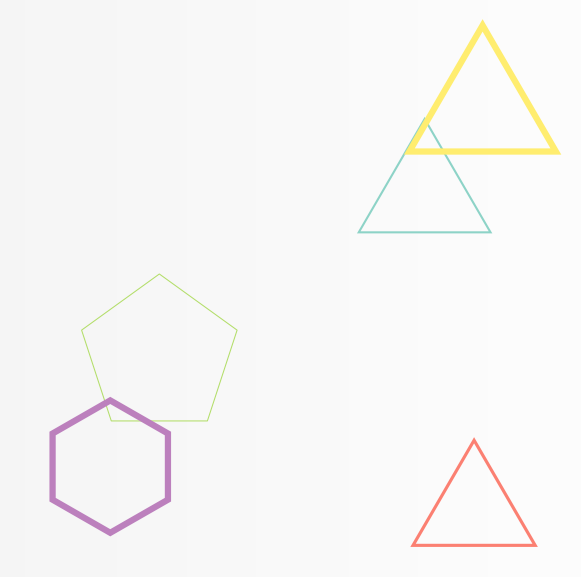[{"shape": "triangle", "thickness": 1, "radius": 0.65, "center": [0.731, 0.662]}, {"shape": "triangle", "thickness": 1.5, "radius": 0.61, "center": [0.816, 0.115]}, {"shape": "pentagon", "thickness": 0.5, "radius": 0.7, "center": [0.274, 0.384]}, {"shape": "hexagon", "thickness": 3, "radius": 0.57, "center": [0.19, 0.191]}, {"shape": "triangle", "thickness": 3, "radius": 0.73, "center": [0.83, 0.81]}]